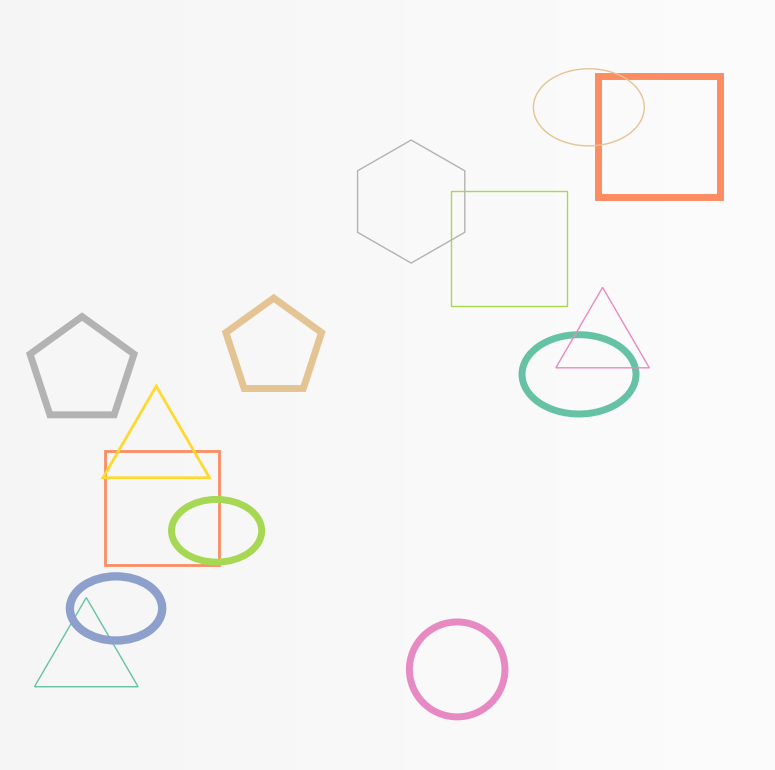[{"shape": "oval", "thickness": 2.5, "radius": 0.37, "center": [0.747, 0.514]}, {"shape": "triangle", "thickness": 0.5, "radius": 0.39, "center": [0.111, 0.147]}, {"shape": "square", "thickness": 1, "radius": 0.37, "center": [0.209, 0.341]}, {"shape": "square", "thickness": 2.5, "radius": 0.39, "center": [0.851, 0.823]}, {"shape": "oval", "thickness": 3, "radius": 0.3, "center": [0.15, 0.21]}, {"shape": "triangle", "thickness": 0.5, "radius": 0.35, "center": [0.778, 0.557]}, {"shape": "circle", "thickness": 2.5, "radius": 0.31, "center": [0.59, 0.131]}, {"shape": "oval", "thickness": 2.5, "radius": 0.29, "center": [0.279, 0.311]}, {"shape": "square", "thickness": 0.5, "radius": 0.38, "center": [0.657, 0.677]}, {"shape": "triangle", "thickness": 1, "radius": 0.4, "center": [0.202, 0.419]}, {"shape": "pentagon", "thickness": 2.5, "radius": 0.32, "center": [0.353, 0.548]}, {"shape": "oval", "thickness": 0.5, "radius": 0.36, "center": [0.76, 0.861]}, {"shape": "hexagon", "thickness": 0.5, "radius": 0.4, "center": [0.531, 0.738]}, {"shape": "pentagon", "thickness": 2.5, "radius": 0.35, "center": [0.106, 0.518]}]